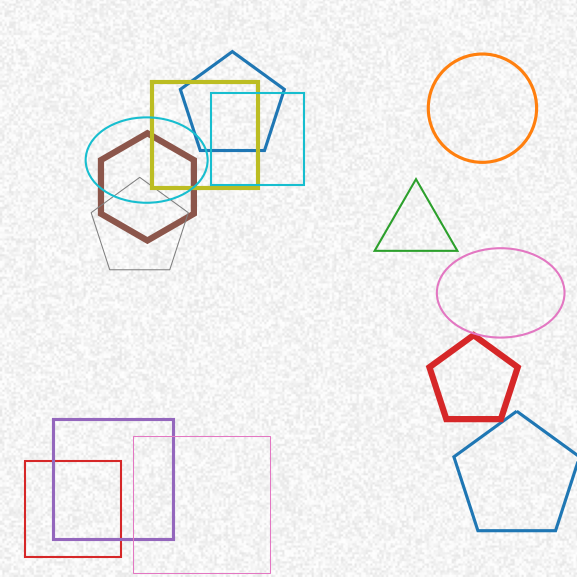[{"shape": "pentagon", "thickness": 1.5, "radius": 0.47, "center": [0.402, 0.815]}, {"shape": "pentagon", "thickness": 1.5, "radius": 0.57, "center": [0.895, 0.173]}, {"shape": "circle", "thickness": 1.5, "radius": 0.47, "center": [0.835, 0.812]}, {"shape": "triangle", "thickness": 1, "radius": 0.41, "center": [0.72, 0.606]}, {"shape": "pentagon", "thickness": 3, "radius": 0.4, "center": [0.82, 0.338]}, {"shape": "square", "thickness": 1, "radius": 0.41, "center": [0.126, 0.118]}, {"shape": "square", "thickness": 1.5, "radius": 0.52, "center": [0.196, 0.17]}, {"shape": "hexagon", "thickness": 3, "radius": 0.46, "center": [0.255, 0.676]}, {"shape": "oval", "thickness": 1, "radius": 0.55, "center": [0.867, 0.492]}, {"shape": "square", "thickness": 0.5, "radius": 0.59, "center": [0.349, 0.125]}, {"shape": "pentagon", "thickness": 0.5, "radius": 0.44, "center": [0.242, 0.604]}, {"shape": "square", "thickness": 2, "radius": 0.46, "center": [0.355, 0.765]}, {"shape": "square", "thickness": 1, "radius": 0.4, "center": [0.446, 0.758]}, {"shape": "oval", "thickness": 1, "radius": 0.53, "center": [0.254, 0.722]}]